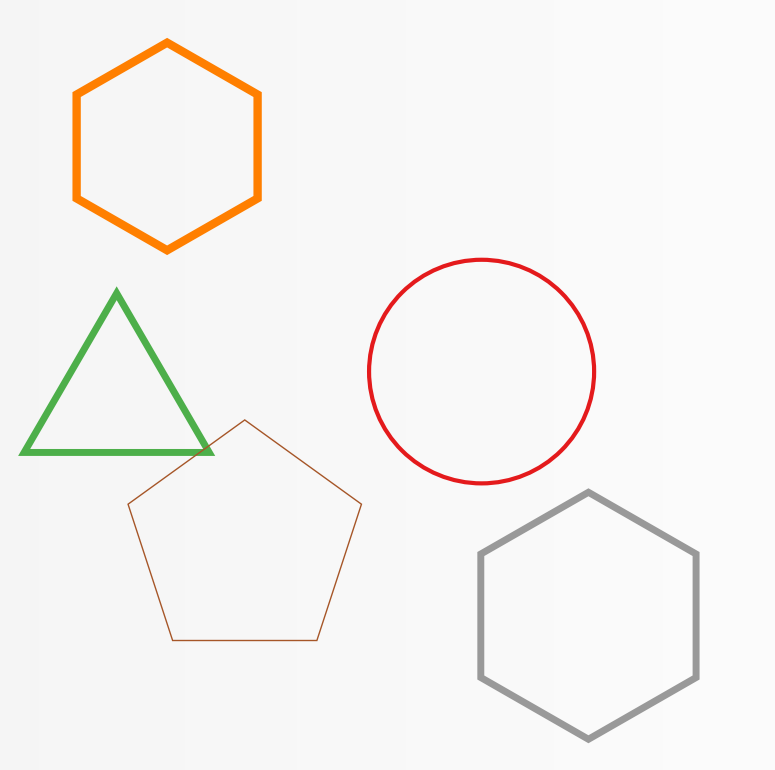[{"shape": "circle", "thickness": 1.5, "radius": 0.73, "center": [0.621, 0.517]}, {"shape": "triangle", "thickness": 2.5, "radius": 0.69, "center": [0.151, 0.481]}, {"shape": "hexagon", "thickness": 3, "radius": 0.67, "center": [0.216, 0.81]}, {"shape": "pentagon", "thickness": 0.5, "radius": 0.79, "center": [0.316, 0.296]}, {"shape": "hexagon", "thickness": 2.5, "radius": 0.8, "center": [0.759, 0.2]}]